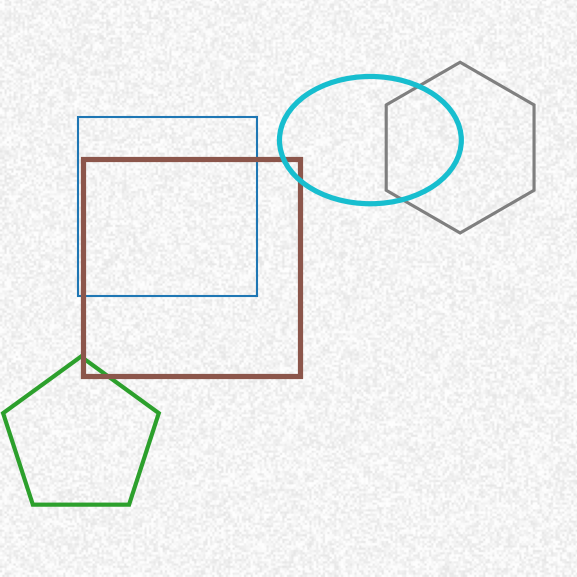[{"shape": "square", "thickness": 1, "radius": 0.78, "center": [0.29, 0.642]}, {"shape": "pentagon", "thickness": 2, "radius": 0.71, "center": [0.14, 0.24]}, {"shape": "square", "thickness": 2.5, "radius": 0.94, "center": [0.331, 0.536]}, {"shape": "hexagon", "thickness": 1.5, "radius": 0.74, "center": [0.797, 0.744]}, {"shape": "oval", "thickness": 2.5, "radius": 0.79, "center": [0.641, 0.757]}]